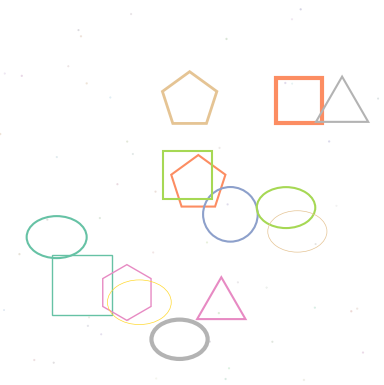[{"shape": "oval", "thickness": 1.5, "radius": 0.39, "center": [0.147, 0.384]}, {"shape": "square", "thickness": 1, "radius": 0.39, "center": [0.213, 0.261]}, {"shape": "square", "thickness": 3, "radius": 0.3, "center": [0.776, 0.739]}, {"shape": "pentagon", "thickness": 1.5, "radius": 0.37, "center": [0.515, 0.523]}, {"shape": "circle", "thickness": 1.5, "radius": 0.35, "center": [0.598, 0.443]}, {"shape": "triangle", "thickness": 1.5, "radius": 0.36, "center": [0.575, 0.207]}, {"shape": "hexagon", "thickness": 1, "radius": 0.36, "center": [0.33, 0.24]}, {"shape": "oval", "thickness": 1.5, "radius": 0.38, "center": [0.743, 0.461]}, {"shape": "square", "thickness": 1.5, "radius": 0.31, "center": [0.487, 0.545]}, {"shape": "oval", "thickness": 0.5, "radius": 0.41, "center": [0.362, 0.215]}, {"shape": "oval", "thickness": 0.5, "radius": 0.38, "center": [0.772, 0.399]}, {"shape": "pentagon", "thickness": 2, "radius": 0.37, "center": [0.493, 0.74]}, {"shape": "triangle", "thickness": 1.5, "radius": 0.39, "center": [0.889, 0.723]}, {"shape": "oval", "thickness": 3, "radius": 0.36, "center": [0.466, 0.119]}]